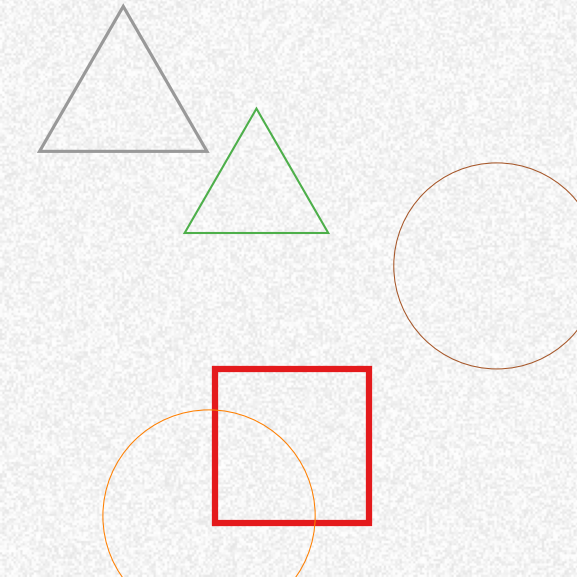[{"shape": "square", "thickness": 3, "radius": 0.67, "center": [0.505, 0.227]}, {"shape": "triangle", "thickness": 1, "radius": 0.72, "center": [0.444, 0.667]}, {"shape": "circle", "thickness": 0.5, "radius": 0.92, "center": [0.362, 0.106]}, {"shape": "circle", "thickness": 0.5, "radius": 0.89, "center": [0.86, 0.539]}, {"shape": "triangle", "thickness": 1.5, "radius": 0.84, "center": [0.213, 0.821]}]